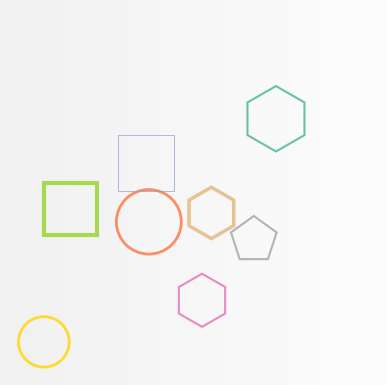[{"shape": "hexagon", "thickness": 1.5, "radius": 0.42, "center": [0.712, 0.692]}, {"shape": "circle", "thickness": 2, "radius": 0.42, "center": [0.384, 0.424]}, {"shape": "square", "thickness": 0.5, "radius": 0.37, "center": [0.377, 0.577]}, {"shape": "hexagon", "thickness": 1.5, "radius": 0.34, "center": [0.521, 0.22]}, {"shape": "square", "thickness": 3, "radius": 0.34, "center": [0.183, 0.457]}, {"shape": "circle", "thickness": 2, "radius": 0.33, "center": [0.113, 0.112]}, {"shape": "hexagon", "thickness": 2.5, "radius": 0.33, "center": [0.545, 0.447]}, {"shape": "pentagon", "thickness": 1.5, "radius": 0.31, "center": [0.655, 0.377]}]